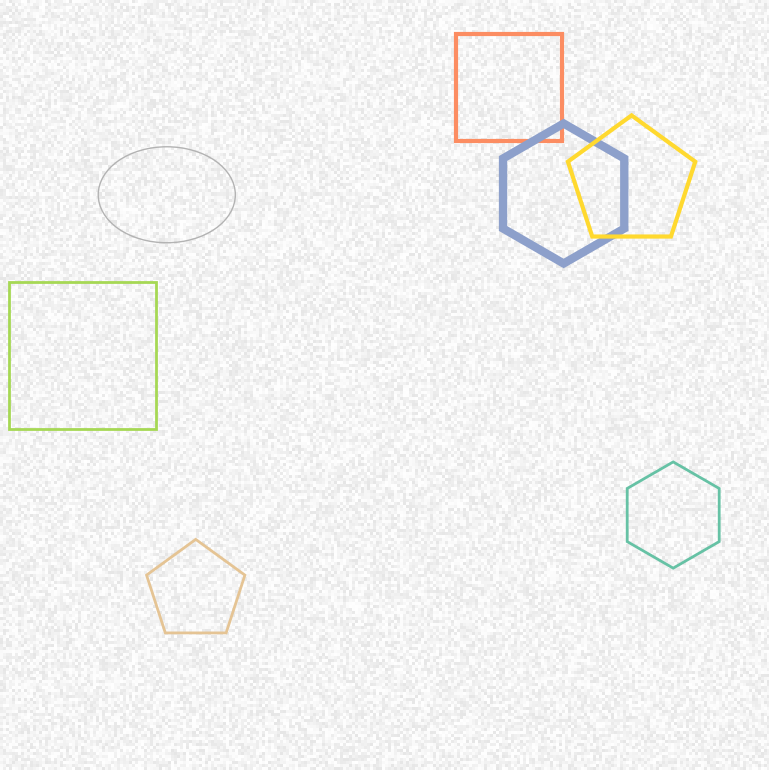[{"shape": "hexagon", "thickness": 1, "radius": 0.34, "center": [0.874, 0.331]}, {"shape": "square", "thickness": 1.5, "radius": 0.35, "center": [0.661, 0.886]}, {"shape": "hexagon", "thickness": 3, "radius": 0.45, "center": [0.732, 0.749]}, {"shape": "square", "thickness": 1, "radius": 0.48, "center": [0.107, 0.538]}, {"shape": "pentagon", "thickness": 1.5, "radius": 0.43, "center": [0.82, 0.763]}, {"shape": "pentagon", "thickness": 1, "radius": 0.34, "center": [0.254, 0.232]}, {"shape": "oval", "thickness": 0.5, "radius": 0.45, "center": [0.217, 0.747]}]